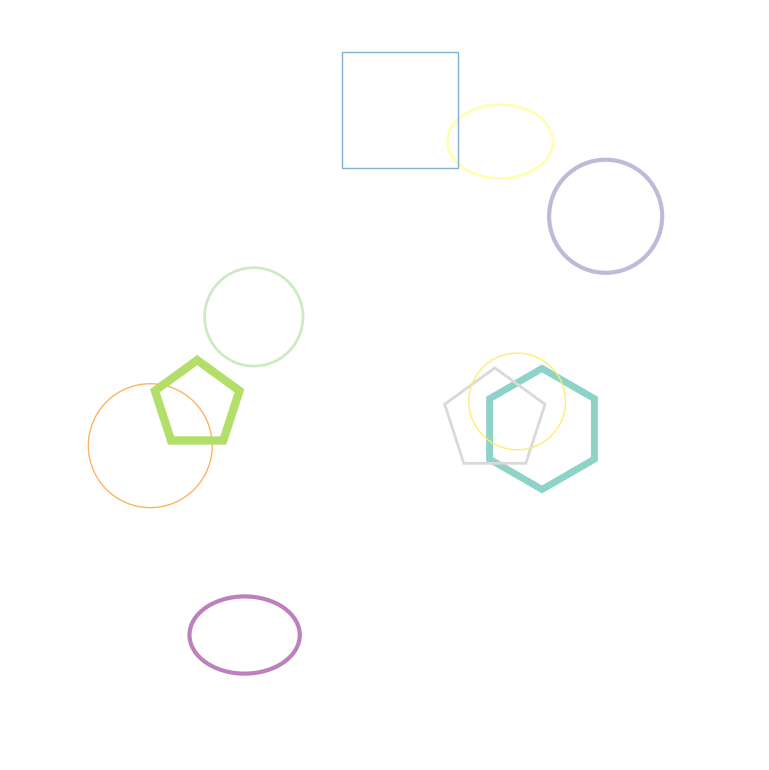[{"shape": "hexagon", "thickness": 2.5, "radius": 0.39, "center": [0.704, 0.443]}, {"shape": "oval", "thickness": 1, "radius": 0.34, "center": [0.65, 0.816]}, {"shape": "circle", "thickness": 1.5, "radius": 0.37, "center": [0.787, 0.719]}, {"shape": "square", "thickness": 0.5, "radius": 0.38, "center": [0.52, 0.858]}, {"shape": "circle", "thickness": 0.5, "radius": 0.4, "center": [0.195, 0.421]}, {"shape": "pentagon", "thickness": 3, "radius": 0.29, "center": [0.256, 0.475]}, {"shape": "pentagon", "thickness": 1, "radius": 0.34, "center": [0.643, 0.454]}, {"shape": "oval", "thickness": 1.5, "radius": 0.36, "center": [0.318, 0.175]}, {"shape": "circle", "thickness": 1, "radius": 0.32, "center": [0.33, 0.588]}, {"shape": "circle", "thickness": 0.5, "radius": 0.31, "center": [0.672, 0.479]}]